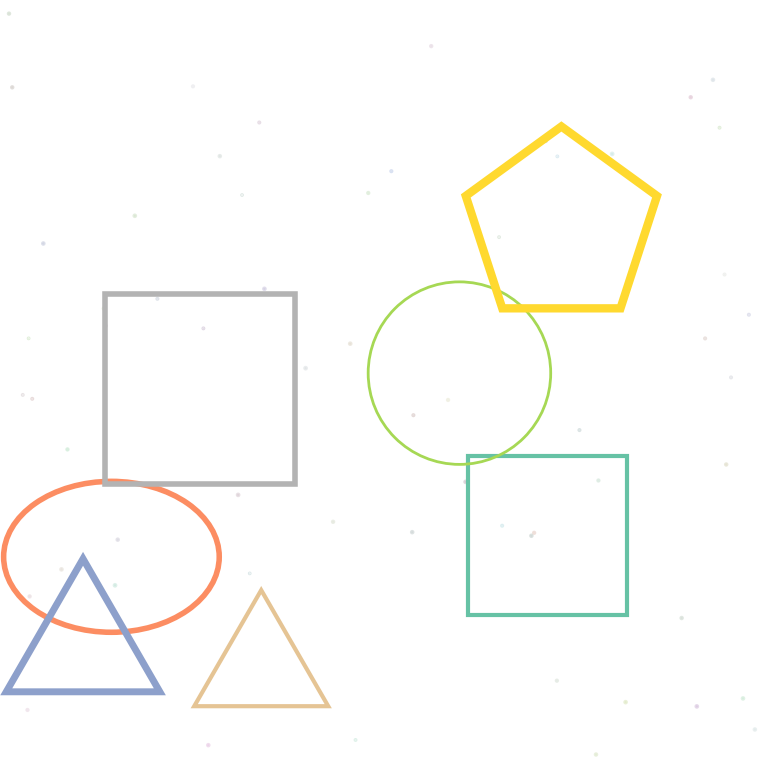[{"shape": "square", "thickness": 1.5, "radius": 0.52, "center": [0.712, 0.304]}, {"shape": "oval", "thickness": 2, "radius": 0.7, "center": [0.145, 0.277]}, {"shape": "triangle", "thickness": 2.5, "radius": 0.58, "center": [0.108, 0.159]}, {"shape": "circle", "thickness": 1, "radius": 0.59, "center": [0.597, 0.515]}, {"shape": "pentagon", "thickness": 3, "radius": 0.65, "center": [0.729, 0.705]}, {"shape": "triangle", "thickness": 1.5, "radius": 0.5, "center": [0.339, 0.133]}, {"shape": "square", "thickness": 2, "radius": 0.62, "center": [0.26, 0.495]}]